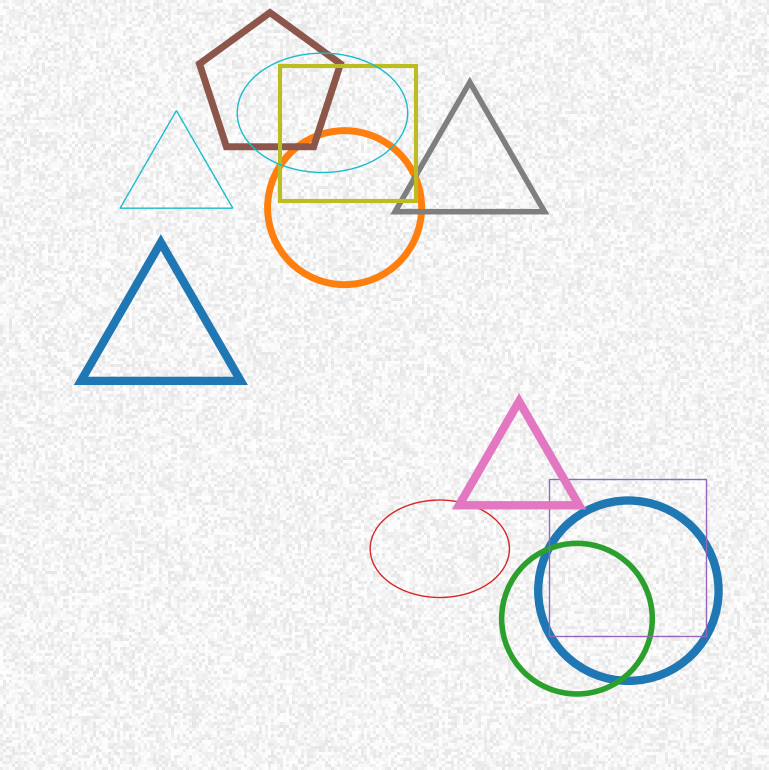[{"shape": "triangle", "thickness": 3, "radius": 0.6, "center": [0.209, 0.565]}, {"shape": "circle", "thickness": 3, "radius": 0.59, "center": [0.816, 0.233]}, {"shape": "circle", "thickness": 2.5, "radius": 0.5, "center": [0.448, 0.73]}, {"shape": "circle", "thickness": 2, "radius": 0.49, "center": [0.749, 0.197]}, {"shape": "oval", "thickness": 0.5, "radius": 0.45, "center": [0.571, 0.287]}, {"shape": "square", "thickness": 0.5, "radius": 0.51, "center": [0.815, 0.276]}, {"shape": "pentagon", "thickness": 2.5, "radius": 0.48, "center": [0.351, 0.887]}, {"shape": "triangle", "thickness": 3, "radius": 0.45, "center": [0.674, 0.389]}, {"shape": "triangle", "thickness": 2, "radius": 0.56, "center": [0.61, 0.781]}, {"shape": "square", "thickness": 1.5, "radius": 0.44, "center": [0.452, 0.827]}, {"shape": "triangle", "thickness": 0.5, "radius": 0.42, "center": [0.229, 0.772]}, {"shape": "oval", "thickness": 0.5, "radius": 0.55, "center": [0.419, 0.853]}]